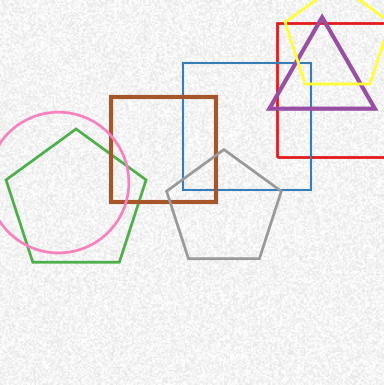[{"shape": "square", "thickness": 2, "radius": 0.87, "center": [0.895, 0.767]}, {"shape": "square", "thickness": 1.5, "radius": 0.83, "center": [0.641, 0.672]}, {"shape": "pentagon", "thickness": 2, "radius": 0.96, "center": [0.198, 0.474]}, {"shape": "triangle", "thickness": 3, "radius": 0.79, "center": [0.837, 0.797]}, {"shape": "pentagon", "thickness": 2, "radius": 0.72, "center": [0.877, 0.898]}, {"shape": "square", "thickness": 3, "radius": 0.69, "center": [0.425, 0.612]}, {"shape": "circle", "thickness": 2, "radius": 0.91, "center": [0.152, 0.526]}, {"shape": "pentagon", "thickness": 2, "radius": 0.78, "center": [0.582, 0.455]}]